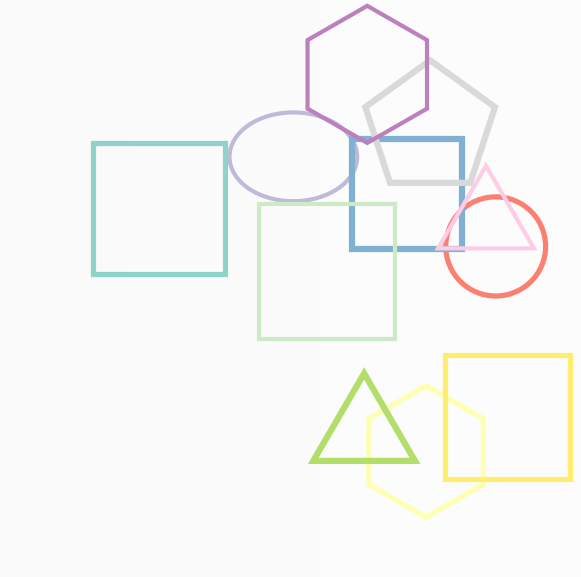[{"shape": "square", "thickness": 2.5, "radius": 0.56, "center": [0.274, 0.638]}, {"shape": "hexagon", "thickness": 2.5, "radius": 0.57, "center": [0.733, 0.217]}, {"shape": "oval", "thickness": 2, "radius": 0.55, "center": [0.505, 0.728]}, {"shape": "circle", "thickness": 2.5, "radius": 0.43, "center": [0.853, 0.572]}, {"shape": "square", "thickness": 3, "radius": 0.47, "center": [0.7, 0.664]}, {"shape": "triangle", "thickness": 3, "radius": 0.51, "center": [0.626, 0.252]}, {"shape": "triangle", "thickness": 2, "radius": 0.48, "center": [0.836, 0.617]}, {"shape": "pentagon", "thickness": 3, "radius": 0.59, "center": [0.74, 0.777]}, {"shape": "hexagon", "thickness": 2, "radius": 0.59, "center": [0.632, 0.87]}, {"shape": "square", "thickness": 2, "radius": 0.59, "center": [0.562, 0.529]}, {"shape": "square", "thickness": 2.5, "radius": 0.54, "center": [0.874, 0.277]}]